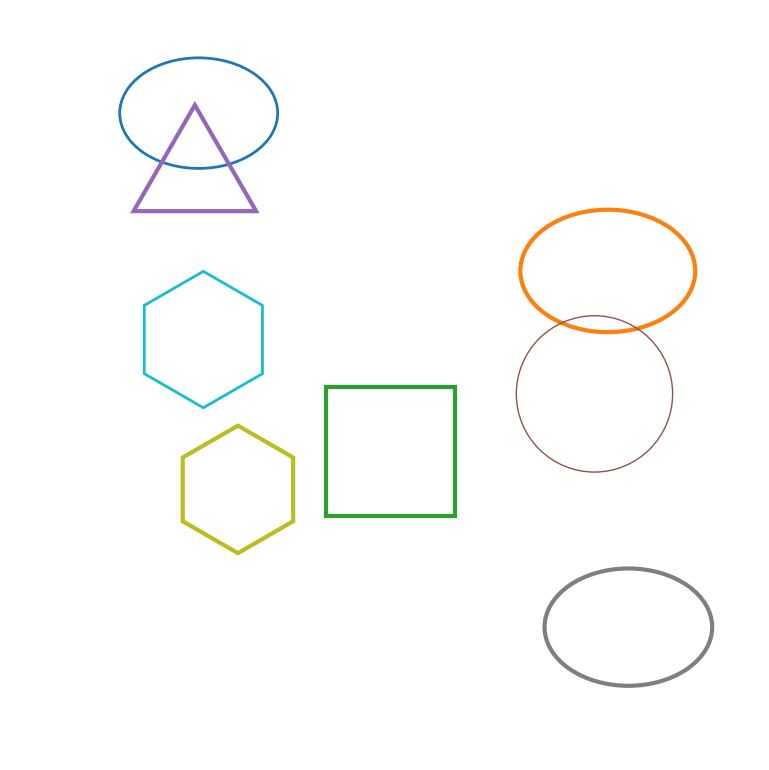[{"shape": "oval", "thickness": 1, "radius": 0.51, "center": [0.258, 0.853]}, {"shape": "oval", "thickness": 1.5, "radius": 0.57, "center": [0.789, 0.648]}, {"shape": "square", "thickness": 1.5, "radius": 0.42, "center": [0.507, 0.413]}, {"shape": "triangle", "thickness": 1.5, "radius": 0.46, "center": [0.253, 0.772]}, {"shape": "circle", "thickness": 0.5, "radius": 0.51, "center": [0.772, 0.488]}, {"shape": "oval", "thickness": 1.5, "radius": 0.54, "center": [0.816, 0.186]}, {"shape": "hexagon", "thickness": 1.5, "radius": 0.41, "center": [0.309, 0.364]}, {"shape": "hexagon", "thickness": 1, "radius": 0.44, "center": [0.264, 0.559]}]